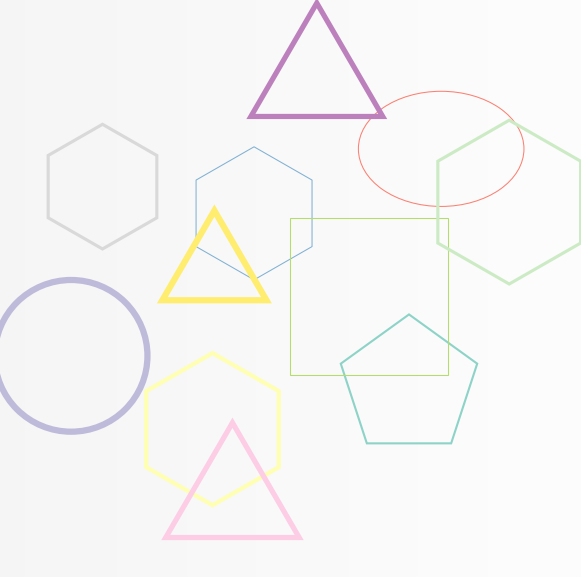[{"shape": "pentagon", "thickness": 1, "radius": 0.62, "center": [0.704, 0.331]}, {"shape": "hexagon", "thickness": 2, "radius": 0.66, "center": [0.366, 0.256]}, {"shape": "circle", "thickness": 3, "radius": 0.66, "center": [0.122, 0.383]}, {"shape": "oval", "thickness": 0.5, "radius": 0.71, "center": [0.759, 0.741]}, {"shape": "hexagon", "thickness": 0.5, "radius": 0.58, "center": [0.437, 0.63]}, {"shape": "square", "thickness": 0.5, "radius": 0.68, "center": [0.635, 0.485]}, {"shape": "triangle", "thickness": 2.5, "radius": 0.66, "center": [0.4, 0.135]}, {"shape": "hexagon", "thickness": 1.5, "radius": 0.54, "center": [0.176, 0.676]}, {"shape": "triangle", "thickness": 2.5, "radius": 0.65, "center": [0.545, 0.863]}, {"shape": "hexagon", "thickness": 1.5, "radius": 0.71, "center": [0.876, 0.649]}, {"shape": "triangle", "thickness": 3, "radius": 0.52, "center": [0.369, 0.531]}]